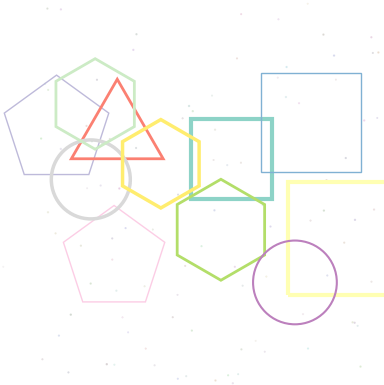[{"shape": "square", "thickness": 3, "radius": 0.52, "center": [0.601, 0.587]}, {"shape": "square", "thickness": 3, "radius": 0.74, "center": [0.896, 0.38]}, {"shape": "pentagon", "thickness": 1, "radius": 0.71, "center": [0.147, 0.662]}, {"shape": "triangle", "thickness": 2, "radius": 0.69, "center": [0.305, 0.656]}, {"shape": "square", "thickness": 1, "radius": 0.65, "center": [0.807, 0.682]}, {"shape": "hexagon", "thickness": 2, "radius": 0.66, "center": [0.574, 0.403]}, {"shape": "pentagon", "thickness": 1, "radius": 0.69, "center": [0.296, 0.328]}, {"shape": "circle", "thickness": 2.5, "radius": 0.51, "center": [0.236, 0.534]}, {"shape": "circle", "thickness": 1.5, "radius": 0.54, "center": [0.766, 0.266]}, {"shape": "hexagon", "thickness": 2, "radius": 0.59, "center": [0.247, 0.73]}, {"shape": "hexagon", "thickness": 2.5, "radius": 0.57, "center": [0.418, 0.575]}]